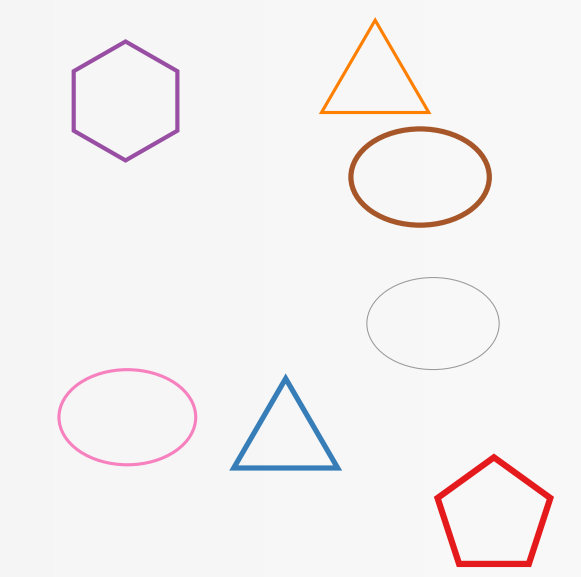[{"shape": "pentagon", "thickness": 3, "radius": 0.51, "center": [0.85, 0.105]}, {"shape": "triangle", "thickness": 2.5, "radius": 0.52, "center": [0.492, 0.24]}, {"shape": "hexagon", "thickness": 2, "radius": 0.51, "center": [0.216, 0.824]}, {"shape": "triangle", "thickness": 1.5, "radius": 0.53, "center": [0.645, 0.858]}, {"shape": "oval", "thickness": 2.5, "radius": 0.6, "center": [0.723, 0.693]}, {"shape": "oval", "thickness": 1.5, "radius": 0.59, "center": [0.219, 0.277]}, {"shape": "oval", "thickness": 0.5, "radius": 0.57, "center": [0.745, 0.439]}]